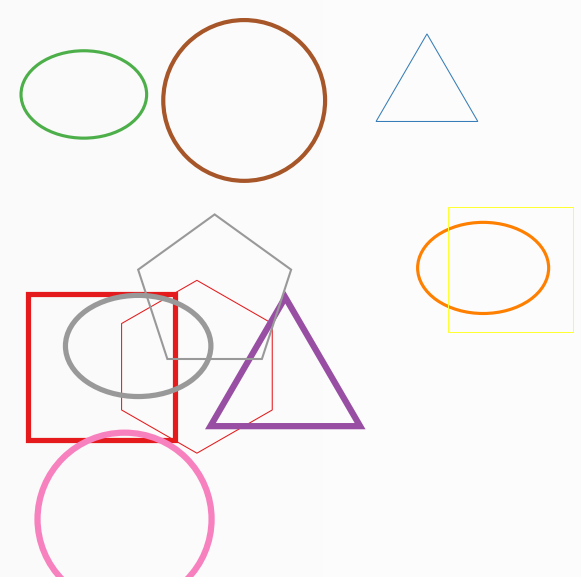[{"shape": "square", "thickness": 2.5, "radius": 0.63, "center": [0.175, 0.364]}, {"shape": "hexagon", "thickness": 0.5, "radius": 0.75, "center": [0.339, 0.364]}, {"shape": "triangle", "thickness": 0.5, "radius": 0.51, "center": [0.735, 0.839]}, {"shape": "oval", "thickness": 1.5, "radius": 0.54, "center": [0.144, 0.836]}, {"shape": "triangle", "thickness": 3, "radius": 0.74, "center": [0.491, 0.336]}, {"shape": "oval", "thickness": 1.5, "radius": 0.56, "center": [0.831, 0.535]}, {"shape": "square", "thickness": 0.5, "radius": 0.54, "center": [0.878, 0.533]}, {"shape": "circle", "thickness": 2, "radius": 0.7, "center": [0.42, 0.825]}, {"shape": "circle", "thickness": 3, "radius": 0.75, "center": [0.214, 0.1]}, {"shape": "pentagon", "thickness": 1, "radius": 0.69, "center": [0.369, 0.489]}, {"shape": "oval", "thickness": 2.5, "radius": 0.63, "center": [0.238, 0.4]}]